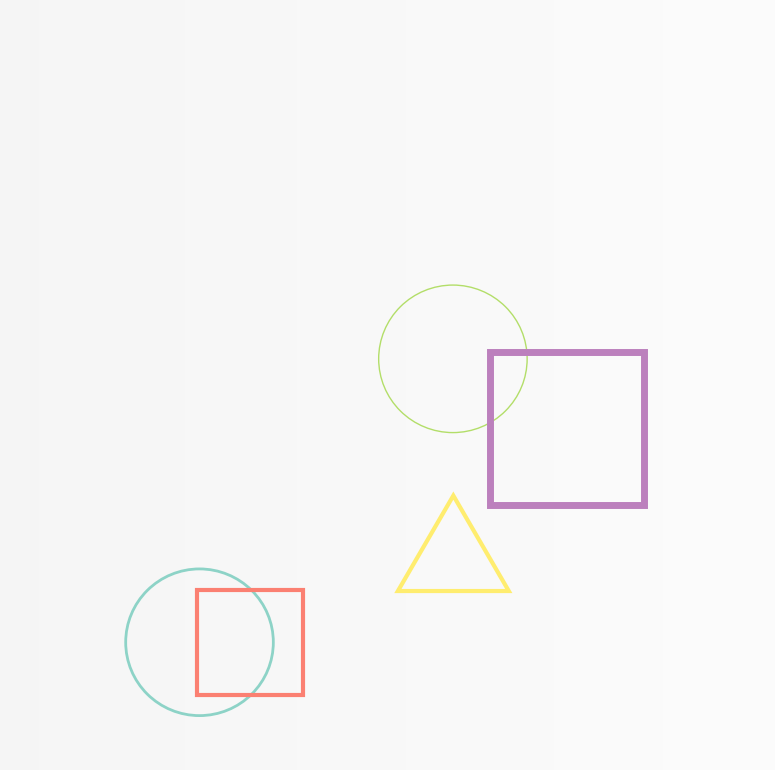[{"shape": "circle", "thickness": 1, "radius": 0.48, "center": [0.257, 0.166]}, {"shape": "square", "thickness": 1.5, "radius": 0.34, "center": [0.323, 0.166]}, {"shape": "circle", "thickness": 0.5, "radius": 0.48, "center": [0.584, 0.534]}, {"shape": "square", "thickness": 2.5, "radius": 0.5, "center": [0.732, 0.444]}, {"shape": "triangle", "thickness": 1.5, "radius": 0.41, "center": [0.585, 0.274]}]